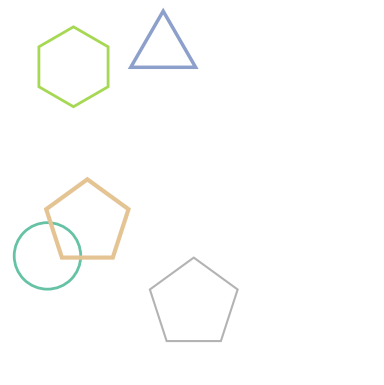[{"shape": "circle", "thickness": 2, "radius": 0.43, "center": [0.123, 0.335]}, {"shape": "triangle", "thickness": 2.5, "radius": 0.49, "center": [0.424, 0.874]}, {"shape": "hexagon", "thickness": 2, "radius": 0.52, "center": [0.191, 0.827]}, {"shape": "pentagon", "thickness": 3, "radius": 0.56, "center": [0.227, 0.422]}, {"shape": "pentagon", "thickness": 1.5, "radius": 0.6, "center": [0.503, 0.211]}]